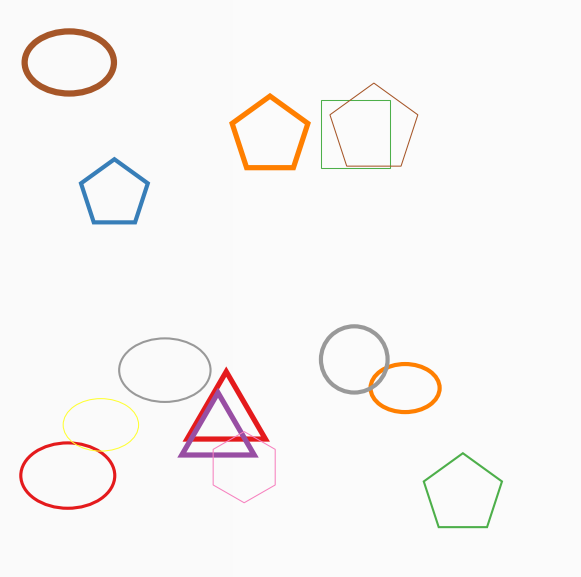[{"shape": "triangle", "thickness": 2.5, "radius": 0.39, "center": [0.389, 0.278]}, {"shape": "oval", "thickness": 1.5, "radius": 0.4, "center": [0.117, 0.176]}, {"shape": "pentagon", "thickness": 2, "radius": 0.3, "center": [0.197, 0.663]}, {"shape": "pentagon", "thickness": 1, "radius": 0.35, "center": [0.796, 0.144]}, {"shape": "square", "thickness": 0.5, "radius": 0.3, "center": [0.611, 0.767]}, {"shape": "triangle", "thickness": 2.5, "radius": 0.36, "center": [0.375, 0.247]}, {"shape": "oval", "thickness": 2, "radius": 0.3, "center": [0.697, 0.327]}, {"shape": "pentagon", "thickness": 2.5, "radius": 0.34, "center": [0.465, 0.764]}, {"shape": "oval", "thickness": 0.5, "radius": 0.32, "center": [0.174, 0.263]}, {"shape": "oval", "thickness": 3, "radius": 0.38, "center": [0.119, 0.891]}, {"shape": "pentagon", "thickness": 0.5, "radius": 0.4, "center": [0.643, 0.776]}, {"shape": "hexagon", "thickness": 0.5, "radius": 0.31, "center": [0.42, 0.19]}, {"shape": "oval", "thickness": 1, "radius": 0.39, "center": [0.284, 0.358]}, {"shape": "circle", "thickness": 2, "radius": 0.29, "center": [0.609, 0.377]}]